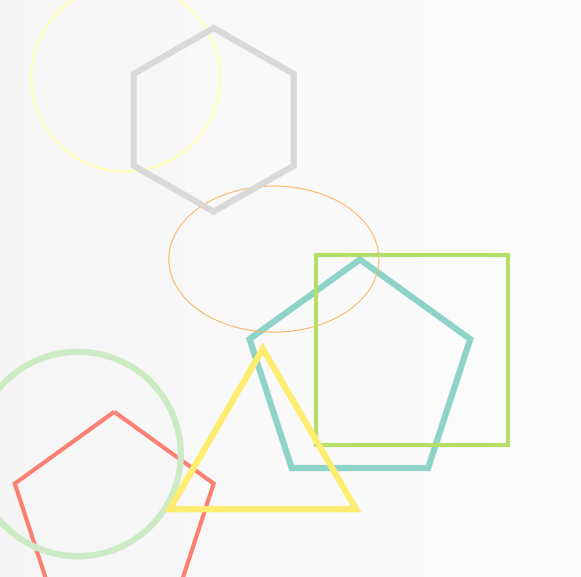[{"shape": "pentagon", "thickness": 3, "radius": 1.0, "center": [0.619, 0.35]}, {"shape": "circle", "thickness": 1, "radius": 0.81, "center": [0.216, 0.865]}, {"shape": "pentagon", "thickness": 2, "radius": 0.9, "center": [0.197, 0.106]}, {"shape": "oval", "thickness": 0.5, "radius": 0.9, "center": [0.471, 0.55]}, {"shape": "square", "thickness": 2, "radius": 0.82, "center": [0.709, 0.393]}, {"shape": "hexagon", "thickness": 3, "radius": 0.79, "center": [0.368, 0.792]}, {"shape": "circle", "thickness": 3, "radius": 0.88, "center": [0.134, 0.213]}, {"shape": "triangle", "thickness": 3, "radius": 0.93, "center": [0.452, 0.21]}]